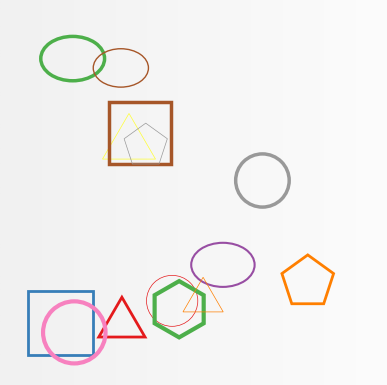[{"shape": "circle", "thickness": 0.5, "radius": 0.33, "center": [0.444, 0.219]}, {"shape": "triangle", "thickness": 2, "radius": 0.34, "center": [0.315, 0.159]}, {"shape": "square", "thickness": 2, "radius": 0.42, "center": [0.157, 0.161]}, {"shape": "hexagon", "thickness": 3, "radius": 0.37, "center": [0.462, 0.197]}, {"shape": "oval", "thickness": 2.5, "radius": 0.41, "center": [0.188, 0.848]}, {"shape": "oval", "thickness": 1.5, "radius": 0.41, "center": [0.575, 0.312]}, {"shape": "pentagon", "thickness": 2, "radius": 0.35, "center": [0.794, 0.268]}, {"shape": "triangle", "thickness": 0.5, "radius": 0.3, "center": [0.524, 0.22]}, {"shape": "triangle", "thickness": 0.5, "radius": 0.4, "center": [0.333, 0.626]}, {"shape": "oval", "thickness": 1, "radius": 0.36, "center": [0.312, 0.824]}, {"shape": "square", "thickness": 2.5, "radius": 0.4, "center": [0.361, 0.656]}, {"shape": "circle", "thickness": 3, "radius": 0.4, "center": [0.192, 0.137]}, {"shape": "circle", "thickness": 2.5, "radius": 0.35, "center": [0.677, 0.531]}, {"shape": "pentagon", "thickness": 0.5, "radius": 0.29, "center": [0.376, 0.622]}]